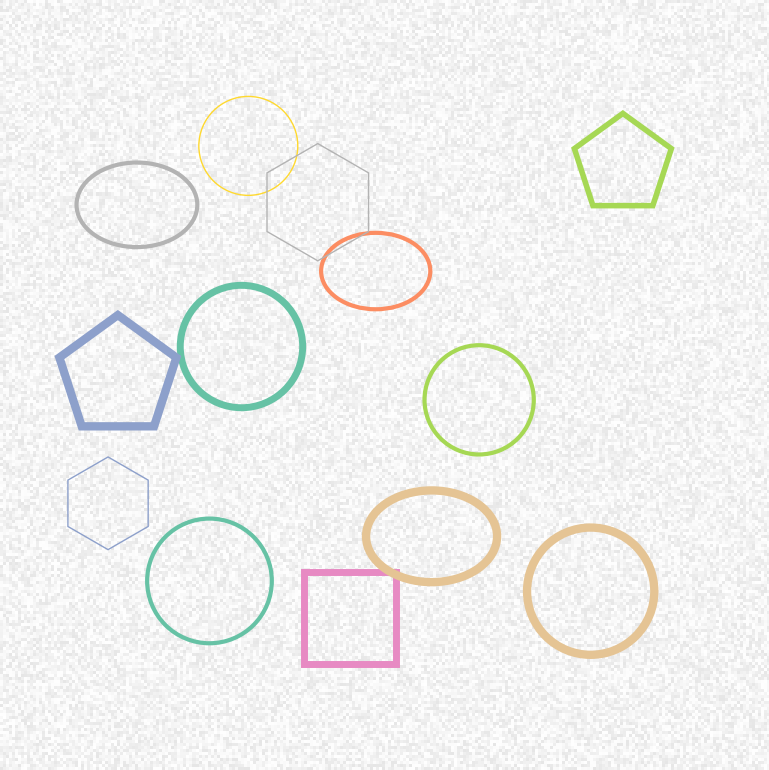[{"shape": "circle", "thickness": 2.5, "radius": 0.4, "center": [0.314, 0.55]}, {"shape": "circle", "thickness": 1.5, "radius": 0.4, "center": [0.272, 0.246]}, {"shape": "oval", "thickness": 1.5, "radius": 0.35, "center": [0.488, 0.648]}, {"shape": "pentagon", "thickness": 3, "radius": 0.4, "center": [0.153, 0.511]}, {"shape": "hexagon", "thickness": 0.5, "radius": 0.3, "center": [0.14, 0.346]}, {"shape": "square", "thickness": 2.5, "radius": 0.3, "center": [0.455, 0.198]}, {"shape": "pentagon", "thickness": 2, "radius": 0.33, "center": [0.809, 0.787]}, {"shape": "circle", "thickness": 1.5, "radius": 0.35, "center": [0.622, 0.481]}, {"shape": "circle", "thickness": 0.5, "radius": 0.32, "center": [0.322, 0.811]}, {"shape": "circle", "thickness": 3, "radius": 0.41, "center": [0.767, 0.232]}, {"shape": "oval", "thickness": 3, "radius": 0.43, "center": [0.56, 0.304]}, {"shape": "hexagon", "thickness": 0.5, "radius": 0.38, "center": [0.413, 0.737]}, {"shape": "oval", "thickness": 1.5, "radius": 0.39, "center": [0.178, 0.734]}]